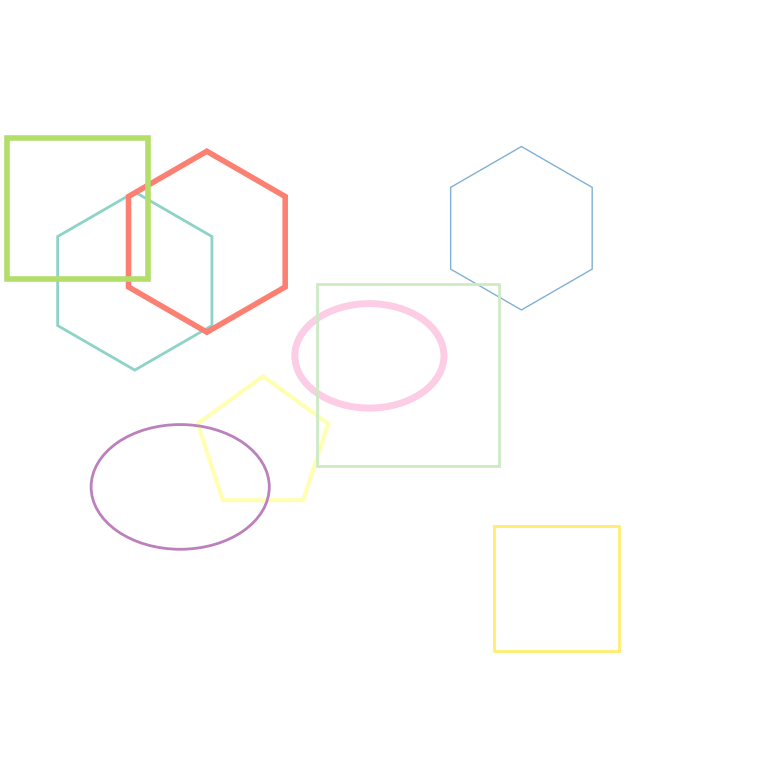[{"shape": "hexagon", "thickness": 1, "radius": 0.58, "center": [0.175, 0.635]}, {"shape": "pentagon", "thickness": 1.5, "radius": 0.45, "center": [0.341, 0.422]}, {"shape": "hexagon", "thickness": 2, "radius": 0.59, "center": [0.269, 0.686]}, {"shape": "hexagon", "thickness": 0.5, "radius": 0.53, "center": [0.677, 0.704]}, {"shape": "square", "thickness": 2, "radius": 0.46, "center": [0.101, 0.729]}, {"shape": "oval", "thickness": 2.5, "radius": 0.48, "center": [0.48, 0.538]}, {"shape": "oval", "thickness": 1, "radius": 0.58, "center": [0.234, 0.368]}, {"shape": "square", "thickness": 1, "radius": 0.59, "center": [0.53, 0.513]}, {"shape": "square", "thickness": 1, "radius": 0.4, "center": [0.723, 0.236]}]